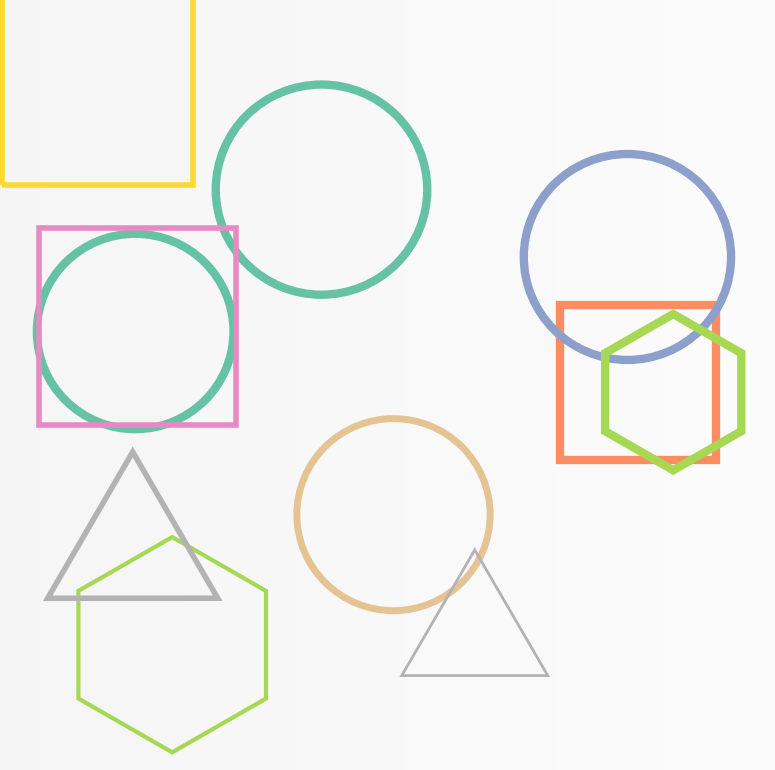[{"shape": "circle", "thickness": 3, "radius": 0.68, "center": [0.415, 0.754]}, {"shape": "circle", "thickness": 3, "radius": 0.63, "center": [0.174, 0.57]}, {"shape": "square", "thickness": 3, "radius": 0.5, "center": [0.823, 0.504]}, {"shape": "circle", "thickness": 3, "radius": 0.67, "center": [0.81, 0.666]}, {"shape": "square", "thickness": 2, "radius": 0.64, "center": [0.177, 0.576]}, {"shape": "hexagon", "thickness": 1.5, "radius": 0.7, "center": [0.222, 0.163]}, {"shape": "hexagon", "thickness": 3, "radius": 0.51, "center": [0.869, 0.491]}, {"shape": "square", "thickness": 2, "radius": 0.61, "center": [0.126, 0.882]}, {"shape": "circle", "thickness": 2.5, "radius": 0.62, "center": [0.508, 0.332]}, {"shape": "triangle", "thickness": 2, "radius": 0.63, "center": [0.171, 0.286]}, {"shape": "triangle", "thickness": 1, "radius": 0.54, "center": [0.613, 0.177]}]